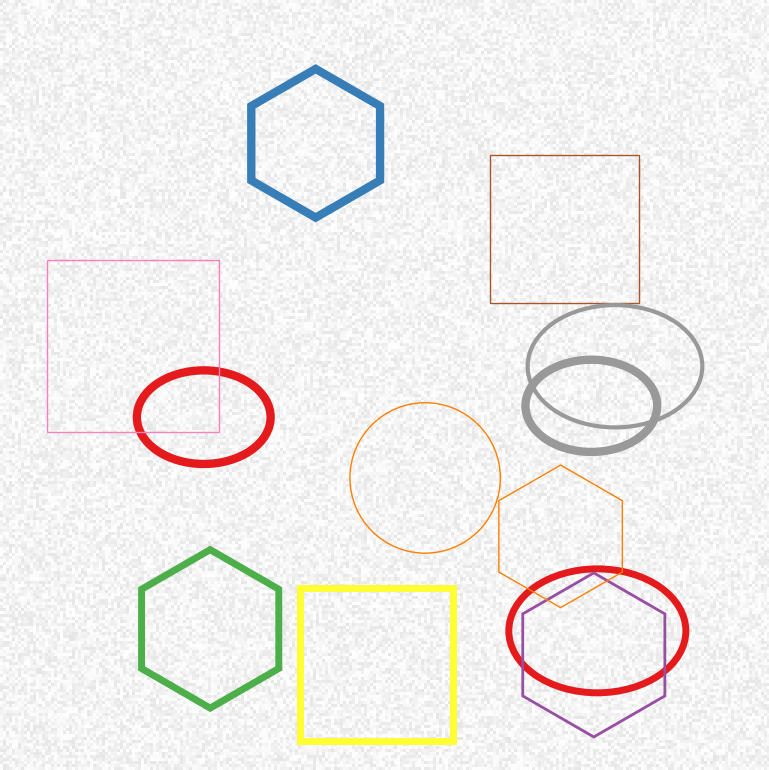[{"shape": "oval", "thickness": 3, "radius": 0.43, "center": [0.265, 0.458]}, {"shape": "oval", "thickness": 2.5, "radius": 0.57, "center": [0.776, 0.181]}, {"shape": "hexagon", "thickness": 3, "radius": 0.48, "center": [0.41, 0.814]}, {"shape": "hexagon", "thickness": 2.5, "radius": 0.51, "center": [0.273, 0.183]}, {"shape": "hexagon", "thickness": 1, "radius": 0.53, "center": [0.771, 0.149]}, {"shape": "circle", "thickness": 0.5, "radius": 0.49, "center": [0.552, 0.379]}, {"shape": "hexagon", "thickness": 0.5, "radius": 0.46, "center": [0.728, 0.303]}, {"shape": "square", "thickness": 2.5, "radius": 0.5, "center": [0.489, 0.137]}, {"shape": "square", "thickness": 0.5, "radius": 0.48, "center": [0.733, 0.703]}, {"shape": "square", "thickness": 0.5, "radius": 0.56, "center": [0.173, 0.551]}, {"shape": "oval", "thickness": 1.5, "radius": 0.57, "center": [0.799, 0.524]}, {"shape": "oval", "thickness": 3, "radius": 0.43, "center": [0.768, 0.473]}]